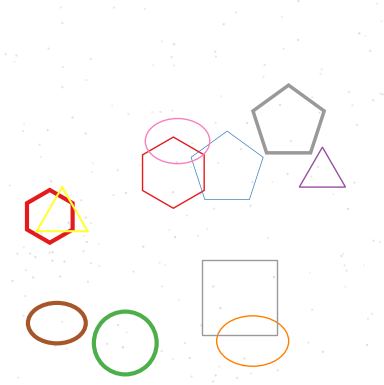[{"shape": "hexagon", "thickness": 1, "radius": 0.46, "center": [0.45, 0.552]}, {"shape": "hexagon", "thickness": 3, "radius": 0.34, "center": [0.129, 0.438]}, {"shape": "pentagon", "thickness": 0.5, "radius": 0.49, "center": [0.59, 0.561]}, {"shape": "circle", "thickness": 3, "radius": 0.41, "center": [0.325, 0.109]}, {"shape": "triangle", "thickness": 1, "radius": 0.35, "center": [0.837, 0.549]}, {"shape": "oval", "thickness": 1, "radius": 0.47, "center": [0.656, 0.114]}, {"shape": "triangle", "thickness": 1.5, "radius": 0.38, "center": [0.161, 0.438]}, {"shape": "oval", "thickness": 3, "radius": 0.38, "center": [0.148, 0.161]}, {"shape": "oval", "thickness": 1, "radius": 0.42, "center": [0.461, 0.634]}, {"shape": "pentagon", "thickness": 2.5, "radius": 0.49, "center": [0.75, 0.682]}, {"shape": "square", "thickness": 1, "radius": 0.49, "center": [0.622, 0.228]}]